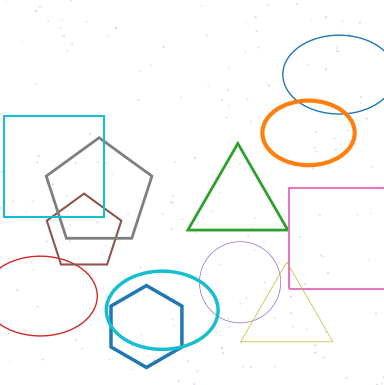[{"shape": "oval", "thickness": 1, "radius": 0.73, "center": [0.881, 0.806]}, {"shape": "hexagon", "thickness": 2.5, "radius": 0.53, "center": [0.38, 0.152]}, {"shape": "oval", "thickness": 3, "radius": 0.6, "center": [0.801, 0.655]}, {"shape": "triangle", "thickness": 2, "radius": 0.75, "center": [0.618, 0.477]}, {"shape": "oval", "thickness": 1, "radius": 0.74, "center": [0.105, 0.231]}, {"shape": "circle", "thickness": 0.5, "radius": 0.53, "center": [0.624, 0.267]}, {"shape": "pentagon", "thickness": 1.5, "radius": 0.51, "center": [0.218, 0.395]}, {"shape": "square", "thickness": 1.5, "radius": 0.66, "center": [0.883, 0.38]}, {"shape": "pentagon", "thickness": 2, "radius": 0.72, "center": [0.257, 0.498]}, {"shape": "triangle", "thickness": 0.5, "radius": 0.69, "center": [0.745, 0.181]}, {"shape": "square", "thickness": 1.5, "radius": 0.65, "center": [0.14, 0.567]}, {"shape": "oval", "thickness": 2.5, "radius": 0.73, "center": [0.421, 0.194]}]